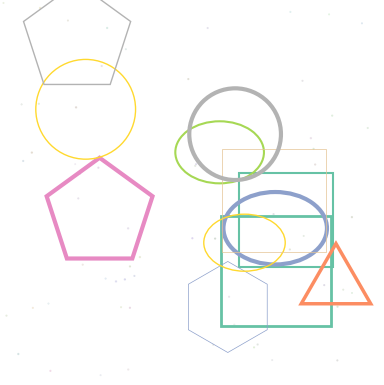[{"shape": "square", "thickness": 2, "radius": 0.71, "center": [0.716, 0.295]}, {"shape": "square", "thickness": 1.5, "radius": 0.61, "center": [0.743, 0.429]}, {"shape": "triangle", "thickness": 2.5, "radius": 0.52, "center": [0.873, 0.263]}, {"shape": "oval", "thickness": 3, "radius": 0.67, "center": [0.715, 0.407]}, {"shape": "hexagon", "thickness": 0.5, "radius": 0.59, "center": [0.592, 0.203]}, {"shape": "pentagon", "thickness": 3, "radius": 0.72, "center": [0.259, 0.446]}, {"shape": "oval", "thickness": 1.5, "radius": 0.58, "center": [0.57, 0.604]}, {"shape": "oval", "thickness": 1, "radius": 0.53, "center": [0.635, 0.37]}, {"shape": "circle", "thickness": 1, "radius": 0.65, "center": [0.223, 0.716]}, {"shape": "square", "thickness": 0.5, "radius": 0.67, "center": [0.711, 0.48]}, {"shape": "circle", "thickness": 3, "radius": 0.6, "center": [0.611, 0.652]}, {"shape": "pentagon", "thickness": 1, "radius": 0.73, "center": [0.2, 0.899]}]